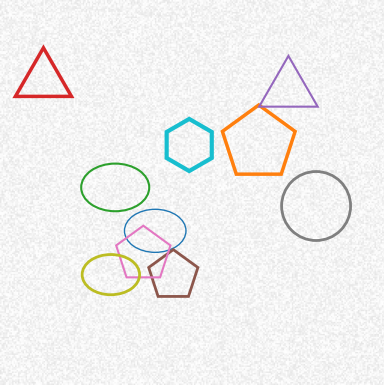[{"shape": "oval", "thickness": 1, "radius": 0.4, "center": [0.403, 0.4]}, {"shape": "pentagon", "thickness": 2.5, "radius": 0.5, "center": [0.672, 0.628]}, {"shape": "oval", "thickness": 1.5, "radius": 0.44, "center": [0.299, 0.513]}, {"shape": "triangle", "thickness": 2.5, "radius": 0.42, "center": [0.113, 0.792]}, {"shape": "triangle", "thickness": 1.5, "radius": 0.44, "center": [0.749, 0.767]}, {"shape": "pentagon", "thickness": 2, "radius": 0.34, "center": [0.45, 0.284]}, {"shape": "pentagon", "thickness": 1.5, "radius": 0.37, "center": [0.372, 0.34]}, {"shape": "circle", "thickness": 2, "radius": 0.45, "center": [0.821, 0.465]}, {"shape": "oval", "thickness": 2, "radius": 0.37, "center": [0.288, 0.287]}, {"shape": "hexagon", "thickness": 3, "radius": 0.34, "center": [0.491, 0.623]}]